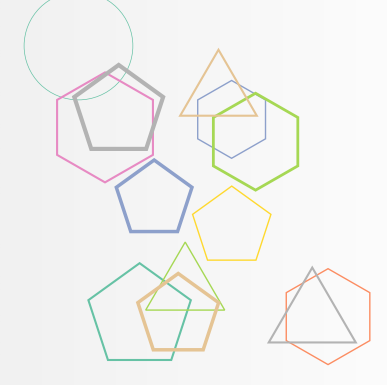[{"shape": "pentagon", "thickness": 1.5, "radius": 0.69, "center": [0.36, 0.177]}, {"shape": "circle", "thickness": 0.5, "radius": 0.7, "center": [0.203, 0.881]}, {"shape": "hexagon", "thickness": 1, "radius": 0.62, "center": [0.847, 0.178]}, {"shape": "pentagon", "thickness": 2.5, "radius": 0.51, "center": [0.398, 0.482]}, {"shape": "hexagon", "thickness": 1, "radius": 0.51, "center": [0.598, 0.69]}, {"shape": "hexagon", "thickness": 1.5, "radius": 0.71, "center": [0.271, 0.669]}, {"shape": "hexagon", "thickness": 2, "radius": 0.63, "center": [0.66, 0.632]}, {"shape": "triangle", "thickness": 1, "radius": 0.59, "center": [0.478, 0.253]}, {"shape": "pentagon", "thickness": 1, "radius": 0.53, "center": [0.598, 0.41]}, {"shape": "pentagon", "thickness": 2.5, "radius": 0.55, "center": [0.46, 0.18]}, {"shape": "triangle", "thickness": 1.5, "radius": 0.57, "center": [0.564, 0.757]}, {"shape": "triangle", "thickness": 1.5, "radius": 0.65, "center": [0.806, 0.175]}, {"shape": "pentagon", "thickness": 3, "radius": 0.6, "center": [0.306, 0.711]}]